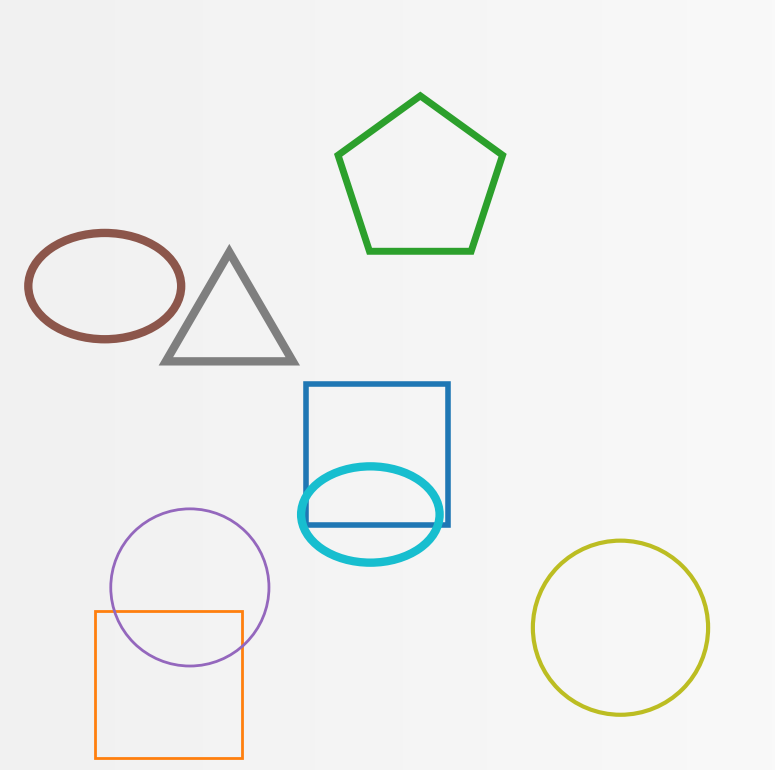[{"shape": "square", "thickness": 2, "radius": 0.46, "center": [0.487, 0.409]}, {"shape": "square", "thickness": 1, "radius": 0.48, "center": [0.217, 0.111]}, {"shape": "pentagon", "thickness": 2.5, "radius": 0.56, "center": [0.542, 0.764]}, {"shape": "circle", "thickness": 1, "radius": 0.51, "center": [0.245, 0.237]}, {"shape": "oval", "thickness": 3, "radius": 0.49, "center": [0.135, 0.628]}, {"shape": "triangle", "thickness": 3, "radius": 0.47, "center": [0.296, 0.578]}, {"shape": "circle", "thickness": 1.5, "radius": 0.57, "center": [0.801, 0.185]}, {"shape": "oval", "thickness": 3, "radius": 0.45, "center": [0.478, 0.332]}]